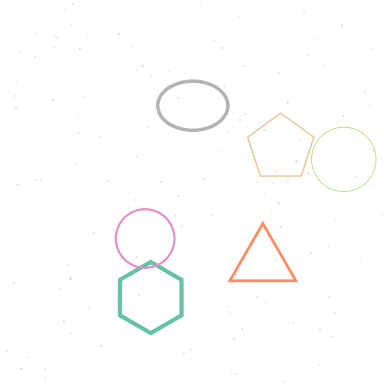[{"shape": "hexagon", "thickness": 3, "radius": 0.46, "center": [0.392, 0.227]}, {"shape": "triangle", "thickness": 2, "radius": 0.5, "center": [0.683, 0.32]}, {"shape": "circle", "thickness": 1.5, "radius": 0.38, "center": [0.377, 0.38]}, {"shape": "circle", "thickness": 0.5, "radius": 0.42, "center": [0.893, 0.586]}, {"shape": "pentagon", "thickness": 1, "radius": 0.45, "center": [0.729, 0.616]}, {"shape": "oval", "thickness": 2.5, "radius": 0.46, "center": [0.501, 0.725]}]